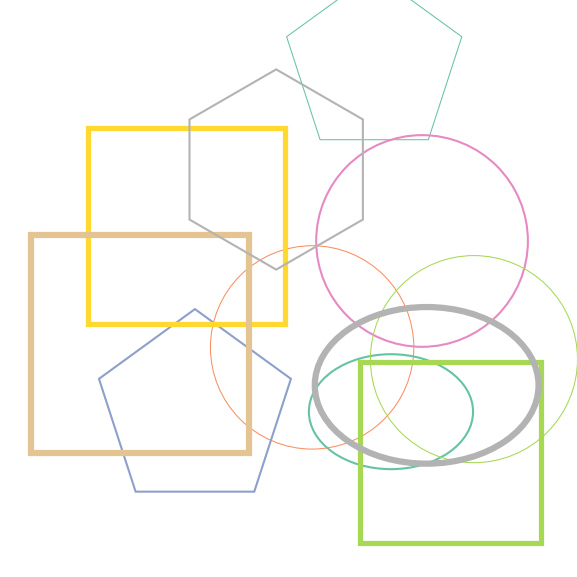[{"shape": "pentagon", "thickness": 0.5, "radius": 0.8, "center": [0.648, 0.886]}, {"shape": "oval", "thickness": 1, "radius": 0.71, "center": [0.677, 0.286]}, {"shape": "circle", "thickness": 0.5, "radius": 0.88, "center": [0.54, 0.398]}, {"shape": "pentagon", "thickness": 1, "radius": 0.87, "center": [0.338, 0.289]}, {"shape": "circle", "thickness": 1, "radius": 0.92, "center": [0.731, 0.582]}, {"shape": "circle", "thickness": 0.5, "radius": 0.9, "center": [0.821, 0.377]}, {"shape": "square", "thickness": 2.5, "radius": 0.78, "center": [0.781, 0.216]}, {"shape": "square", "thickness": 2.5, "radius": 0.85, "center": [0.323, 0.608]}, {"shape": "square", "thickness": 3, "radius": 0.94, "center": [0.243, 0.404]}, {"shape": "oval", "thickness": 3, "radius": 0.97, "center": [0.739, 0.332]}, {"shape": "hexagon", "thickness": 1, "radius": 0.87, "center": [0.478, 0.706]}]